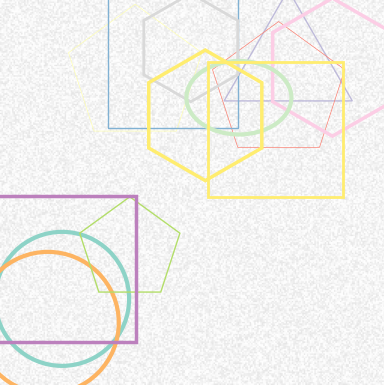[{"shape": "circle", "thickness": 3, "radius": 0.87, "center": [0.161, 0.224]}, {"shape": "pentagon", "thickness": 0.5, "radius": 0.91, "center": [0.351, 0.807]}, {"shape": "triangle", "thickness": 1, "radius": 0.96, "center": [0.749, 0.834]}, {"shape": "pentagon", "thickness": 0.5, "radius": 0.9, "center": [0.724, 0.763]}, {"shape": "square", "thickness": 1, "radius": 0.84, "center": [0.448, 0.838]}, {"shape": "circle", "thickness": 3, "radius": 0.92, "center": [0.124, 0.162]}, {"shape": "pentagon", "thickness": 1, "radius": 0.68, "center": [0.337, 0.352]}, {"shape": "hexagon", "thickness": 2.5, "radius": 0.9, "center": [0.863, 0.826]}, {"shape": "hexagon", "thickness": 2, "radius": 0.7, "center": [0.495, 0.876]}, {"shape": "square", "thickness": 2.5, "radius": 0.95, "center": [0.164, 0.301]}, {"shape": "oval", "thickness": 3, "radius": 0.68, "center": [0.621, 0.746]}, {"shape": "hexagon", "thickness": 2.5, "radius": 0.85, "center": [0.533, 0.7]}, {"shape": "square", "thickness": 2, "radius": 0.88, "center": [0.716, 0.662]}]